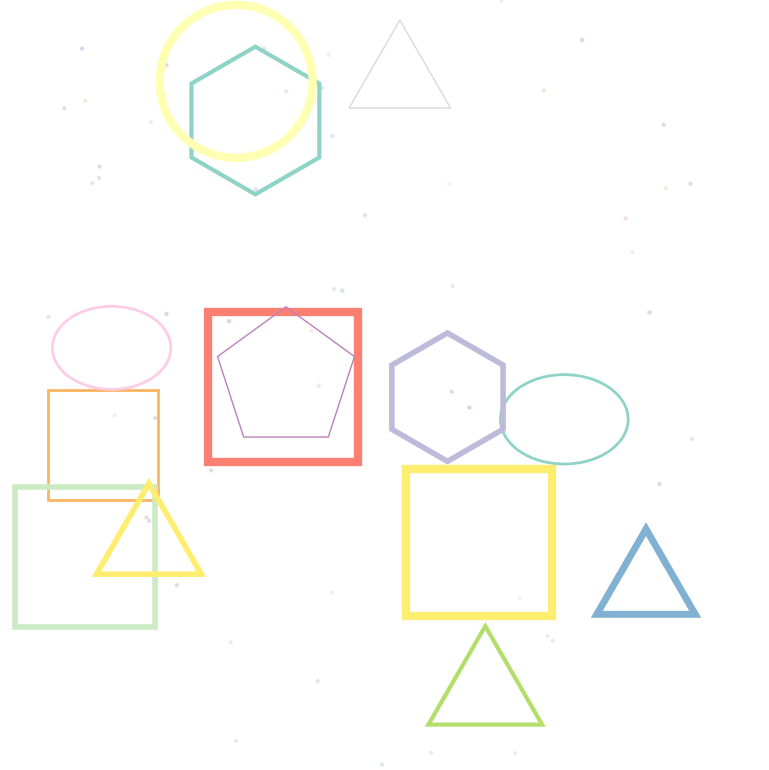[{"shape": "oval", "thickness": 1, "radius": 0.41, "center": [0.733, 0.455]}, {"shape": "hexagon", "thickness": 1.5, "radius": 0.48, "center": [0.332, 0.844]}, {"shape": "circle", "thickness": 3, "radius": 0.5, "center": [0.307, 0.894]}, {"shape": "hexagon", "thickness": 2, "radius": 0.42, "center": [0.581, 0.484]}, {"shape": "square", "thickness": 3, "radius": 0.49, "center": [0.368, 0.498]}, {"shape": "triangle", "thickness": 2.5, "radius": 0.37, "center": [0.839, 0.239]}, {"shape": "square", "thickness": 1, "radius": 0.36, "center": [0.134, 0.422]}, {"shape": "triangle", "thickness": 1.5, "radius": 0.43, "center": [0.63, 0.102]}, {"shape": "oval", "thickness": 1, "radius": 0.38, "center": [0.145, 0.548]}, {"shape": "triangle", "thickness": 0.5, "radius": 0.38, "center": [0.519, 0.898]}, {"shape": "pentagon", "thickness": 0.5, "radius": 0.47, "center": [0.371, 0.508]}, {"shape": "square", "thickness": 2, "radius": 0.45, "center": [0.11, 0.276]}, {"shape": "triangle", "thickness": 2, "radius": 0.39, "center": [0.193, 0.294]}, {"shape": "square", "thickness": 3, "radius": 0.48, "center": [0.622, 0.296]}]